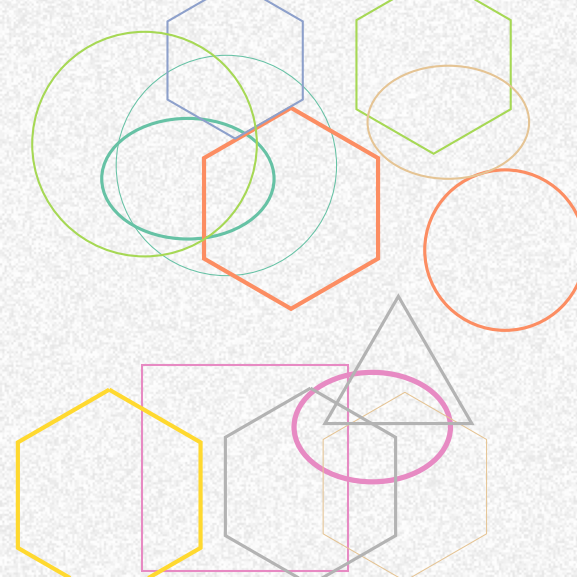[{"shape": "oval", "thickness": 1.5, "radius": 0.75, "center": [0.325, 0.69]}, {"shape": "circle", "thickness": 0.5, "radius": 0.95, "center": [0.392, 0.713]}, {"shape": "circle", "thickness": 1.5, "radius": 0.69, "center": [0.874, 0.566]}, {"shape": "hexagon", "thickness": 2, "radius": 0.87, "center": [0.504, 0.638]}, {"shape": "hexagon", "thickness": 1, "radius": 0.68, "center": [0.407, 0.894]}, {"shape": "square", "thickness": 1, "radius": 0.89, "center": [0.424, 0.189]}, {"shape": "oval", "thickness": 2.5, "radius": 0.68, "center": [0.645, 0.26]}, {"shape": "circle", "thickness": 1, "radius": 0.97, "center": [0.25, 0.75]}, {"shape": "hexagon", "thickness": 1, "radius": 0.77, "center": [0.751, 0.887]}, {"shape": "hexagon", "thickness": 2, "radius": 0.91, "center": [0.189, 0.142]}, {"shape": "oval", "thickness": 1, "radius": 0.7, "center": [0.776, 0.787]}, {"shape": "hexagon", "thickness": 0.5, "radius": 0.82, "center": [0.701, 0.156]}, {"shape": "triangle", "thickness": 1.5, "radius": 0.73, "center": [0.69, 0.339]}, {"shape": "hexagon", "thickness": 1.5, "radius": 0.85, "center": [0.538, 0.157]}]